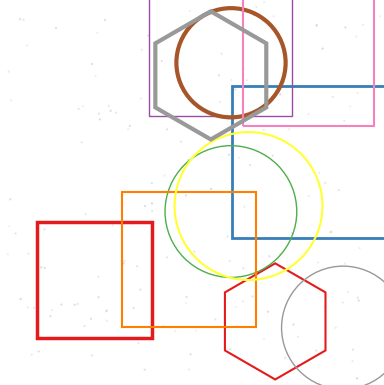[{"shape": "hexagon", "thickness": 1.5, "radius": 0.75, "center": [0.715, 0.165]}, {"shape": "square", "thickness": 2.5, "radius": 0.75, "center": [0.246, 0.273]}, {"shape": "square", "thickness": 2, "radius": 0.99, "center": [0.801, 0.579]}, {"shape": "circle", "thickness": 1, "radius": 0.86, "center": [0.6, 0.451]}, {"shape": "square", "thickness": 1, "radius": 0.92, "center": [0.573, 0.883]}, {"shape": "square", "thickness": 1.5, "radius": 0.87, "center": [0.492, 0.326]}, {"shape": "circle", "thickness": 1.5, "radius": 0.96, "center": [0.646, 0.465]}, {"shape": "circle", "thickness": 3, "radius": 0.71, "center": [0.6, 0.837]}, {"shape": "square", "thickness": 1.5, "radius": 0.85, "center": [0.801, 0.842]}, {"shape": "circle", "thickness": 1, "radius": 0.8, "center": [0.891, 0.149]}, {"shape": "hexagon", "thickness": 3, "radius": 0.83, "center": [0.548, 0.804]}]